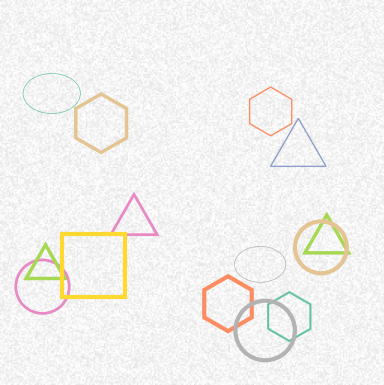[{"shape": "oval", "thickness": 0.5, "radius": 0.37, "center": [0.134, 0.757]}, {"shape": "hexagon", "thickness": 1.5, "radius": 0.32, "center": [0.751, 0.178]}, {"shape": "hexagon", "thickness": 1, "radius": 0.32, "center": [0.703, 0.711]}, {"shape": "hexagon", "thickness": 3, "radius": 0.36, "center": [0.592, 0.211]}, {"shape": "triangle", "thickness": 1, "radius": 0.42, "center": [0.775, 0.61]}, {"shape": "triangle", "thickness": 2, "radius": 0.35, "center": [0.348, 0.425]}, {"shape": "circle", "thickness": 2, "radius": 0.35, "center": [0.11, 0.255]}, {"shape": "triangle", "thickness": 2.5, "radius": 0.33, "center": [0.849, 0.376]}, {"shape": "triangle", "thickness": 2.5, "radius": 0.29, "center": [0.118, 0.306]}, {"shape": "square", "thickness": 3, "radius": 0.41, "center": [0.242, 0.312]}, {"shape": "circle", "thickness": 3, "radius": 0.34, "center": [0.834, 0.358]}, {"shape": "hexagon", "thickness": 2.5, "radius": 0.38, "center": [0.263, 0.68]}, {"shape": "circle", "thickness": 3, "radius": 0.39, "center": [0.689, 0.142]}, {"shape": "oval", "thickness": 0.5, "radius": 0.33, "center": [0.676, 0.313]}]